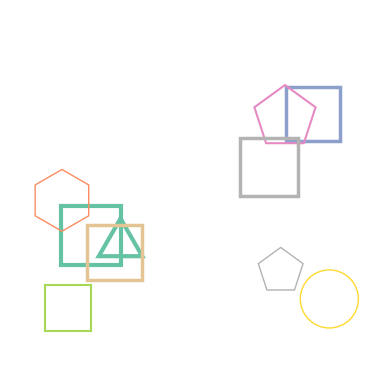[{"shape": "triangle", "thickness": 3, "radius": 0.33, "center": [0.313, 0.367]}, {"shape": "square", "thickness": 3, "radius": 0.39, "center": [0.236, 0.388]}, {"shape": "hexagon", "thickness": 1, "radius": 0.4, "center": [0.161, 0.48]}, {"shape": "square", "thickness": 2.5, "radius": 0.35, "center": [0.812, 0.704]}, {"shape": "pentagon", "thickness": 1.5, "radius": 0.42, "center": [0.74, 0.696]}, {"shape": "square", "thickness": 1.5, "radius": 0.3, "center": [0.176, 0.2]}, {"shape": "circle", "thickness": 1, "radius": 0.38, "center": [0.855, 0.224]}, {"shape": "square", "thickness": 2.5, "radius": 0.36, "center": [0.297, 0.345]}, {"shape": "square", "thickness": 2.5, "radius": 0.38, "center": [0.698, 0.566]}, {"shape": "pentagon", "thickness": 1, "radius": 0.31, "center": [0.729, 0.296]}]